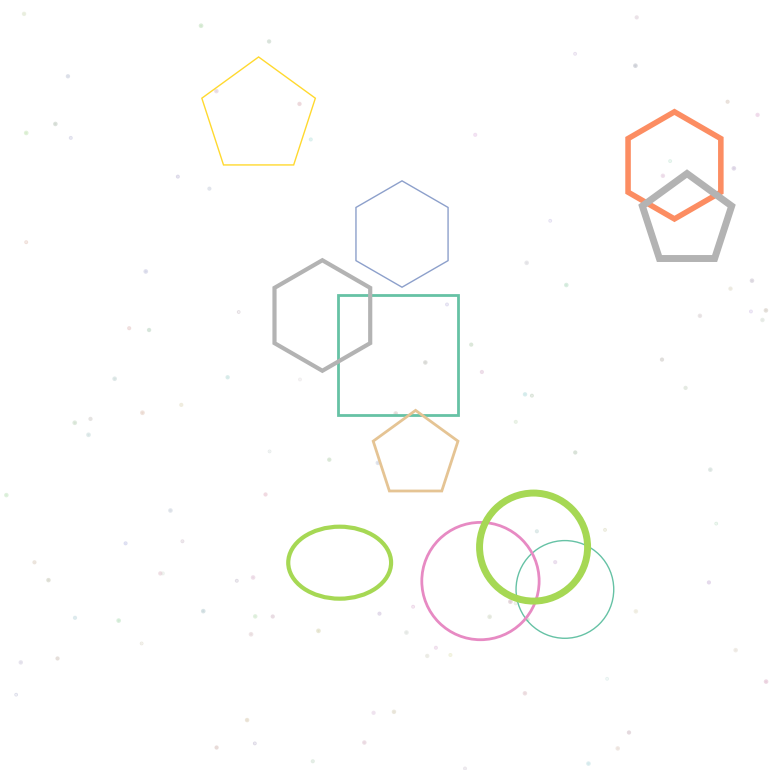[{"shape": "square", "thickness": 1, "radius": 0.39, "center": [0.517, 0.539]}, {"shape": "circle", "thickness": 0.5, "radius": 0.32, "center": [0.734, 0.235]}, {"shape": "hexagon", "thickness": 2, "radius": 0.35, "center": [0.876, 0.785]}, {"shape": "hexagon", "thickness": 0.5, "radius": 0.35, "center": [0.522, 0.696]}, {"shape": "circle", "thickness": 1, "radius": 0.38, "center": [0.624, 0.245]}, {"shape": "oval", "thickness": 1.5, "radius": 0.33, "center": [0.441, 0.269]}, {"shape": "circle", "thickness": 2.5, "radius": 0.35, "center": [0.693, 0.29]}, {"shape": "pentagon", "thickness": 0.5, "radius": 0.39, "center": [0.336, 0.849]}, {"shape": "pentagon", "thickness": 1, "radius": 0.29, "center": [0.54, 0.409]}, {"shape": "hexagon", "thickness": 1.5, "radius": 0.36, "center": [0.419, 0.59]}, {"shape": "pentagon", "thickness": 2.5, "radius": 0.3, "center": [0.892, 0.714]}]